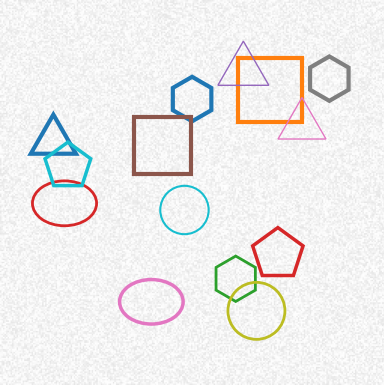[{"shape": "hexagon", "thickness": 3, "radius": 0.29, "center": [0.499, 0.743]}, {"shape": "triangle", "thickness": 3, "radius": 0.34, "center": [0.139, 0.635]}, {"shape": "square", "thickness": 3, "radius": 0.41, "center": [0.701, 0.767]}, {"shape": "hexagon", "thickness": 2, "radius": 0.29, "center": [0.612, 0.276]}, {"shape": "oval", "thickness": 2, "radius": 0.42, "center": [0.168, 0.472]}, {"shape": "pentagon", "thickness": 2.5, "radius": 0.34, "center": [0.722, 0.34]}, {"shape": "triangle", "thickness": 1, "radius": 0.38, "center": [0.632, 0.817]}, {"shape": "square", "thickness": 3, "radius": 0.37, "center": [0.422, 0.622]}, {"shape": "triangle", "thickness": 1, "radius": 0.36, "center": [0.784, 0.675]}, {"shape": "oval", "thickness": 2.5, "radius": 0.41, "center": [0.393, 0.216]}, {"shape": "hexagon", "thickness": 3, "radius": 0.29, "center": [0.855, 0.796]}, {"shape": "circle", "thickness": 2, "radius": 0.37, "center": [0.666, 0.193]}, {"shape": "pentagon", "thickness": 2.5, "radius": 0.31, "center": [0.176, 0.568]}, {"shape": "circle", "thickness": 1.5, "radius": 0.31, "center": [0.479, 0.455]}]